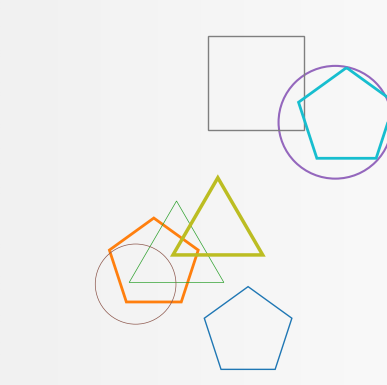[{"shape": "pentagon", "thickness": 1, "radius": 0.59, "center": [0.64, 0.137]}, {"shape": "pentagon", "thickness": 2, "radius": 0.6, "center": [0.397, 0.313]}, {"shape": "triangle", "thickness": 0.5, "radius": 0.71, "center": [0.456, 0.337]}, {"shape": "circle", "thickness": 1.5, "radius": 0.73, "center": [0.865, 0.682]}, {"shape": "circle", "thickness": 0.5, "radius": 0.52, "center": [0.35, 0.262]}, {"shape": "square", "thickness": 1, "radius": 0.61, "center": [0.66, 0.785]}, {"shape": "triangle", "thickness": 2.5, "radius": 0.67, "center": [0.562, 0.405]}, {"shape": "pentagon", "thickness": 2, "radius": 0.65, "center": [0.894, 0.694]}]